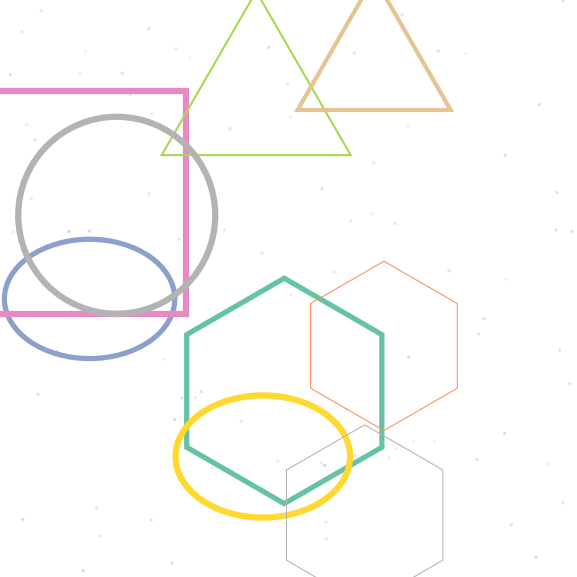[{"shape": "hexagon", "thickness": 2.5, "radius": 0.98, "center": [0.492, 0.322]}, {"shape": "hexagon", "thickness": 0.5, "radius": 0.73, "center": [0.665, 0.4]}, {"shape": "oval", "thickness": 2.5, "radius": 0.74, "center": [0.155, 0.482]}, {"shape": "square", "thickness": 3, "radius": 0.97, "center": [0.129, 0.648]}, {"shape": "triangle", "thickness": 1, "radius": 0.95, "center": [0.444, 0.825]}, {"shape": "oval", "thickness": 3, "radius": 0.76, "center": [0.455, 0.209]}, {"shape": "triangle", "thickness": 2, "radius": 0.77, "center": [0.648, 0.885]}, {"shape": "hexagon", "thickness": 0.5, "radius": 0.78, "center": [0.631, 0.107]}, {"shape": "circle", "thickness": 3, "radius": 0.85, "center": [0.202, 0.626]}]